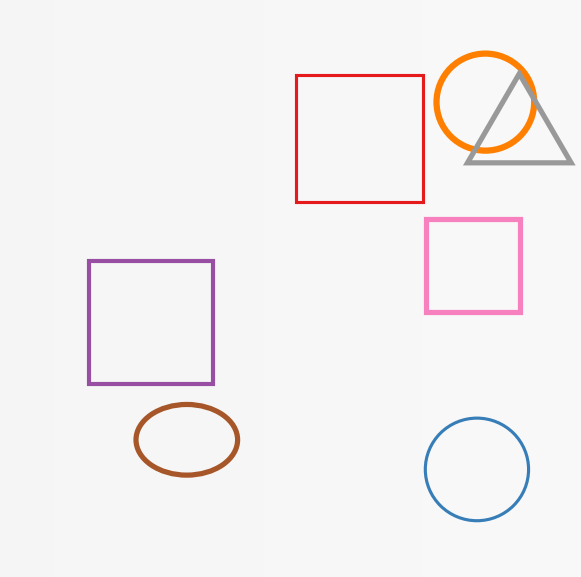[{"shape": "square", "thickness": 1.5, "radius": 0.55, "center": [0.618, 0.759]}, {"shape": "circle", "thickness": 1.5, "radius": 0.44, "center": [0.821, 0.186]}, {"shape": "square", "thickness": 2, "radius": 0.54, "center": [0.26, 0.441]}, {"shape": "circle", "thickness": 3, "radius": 0.42, "center": [0.835, 0.822]}, {"shape": "oval", "thickness": 2.5, "radius": 0.44, "center": [0.321, 0.238]}, {"shape": "square", "thickness": 2.5, "radius": 0.41, "center": [0.814, 0.539]}, {"shape": "triangle", "thickness": 2.5, "radius": 0.51, "center": [0.893, 0.769]}]